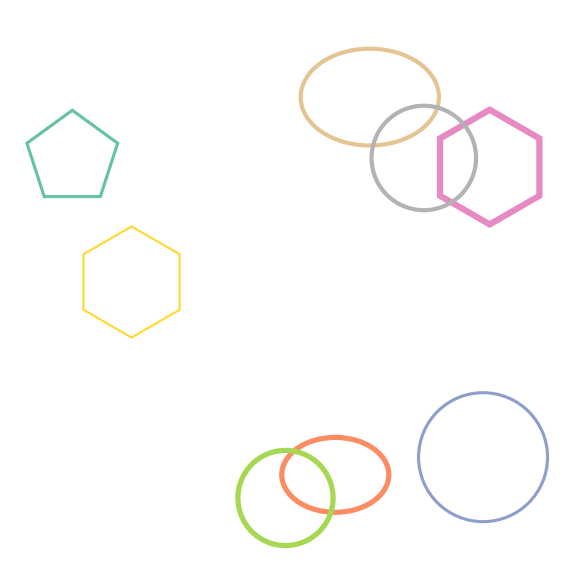[{"shape": "pentagon", "thickness": 1.5, "radius": 0.41, "center": [0.125, 0.726]}, {"shape": "oval", "thickness": 2.5, "radius": 0.46, "center": [0.581, 0.177]}, {"shape": "circle", "thickness": 1.5, "radius": 0.56, "center": [0.836, 0.207]}, {"shape": "hexagon", "thickness": 3, "radius": 0.5, "center": [0.848, 0.71]}, {"shape": "circle", "thickness": 2.5, "radius": 0.41, "center": [0.494, 0.137]}, {"shape": "hexagon", "thickness": 1, "radius": 0.48, "center": [0.228, 0.511]}, {"shape": "oval", "thickness": 2, "radius": 0.6, "center": [0.64, 0.831]}, {"shape": "circle", "thickness": 2, "radius": 0.45, "center": [0.734, 0.726]}]